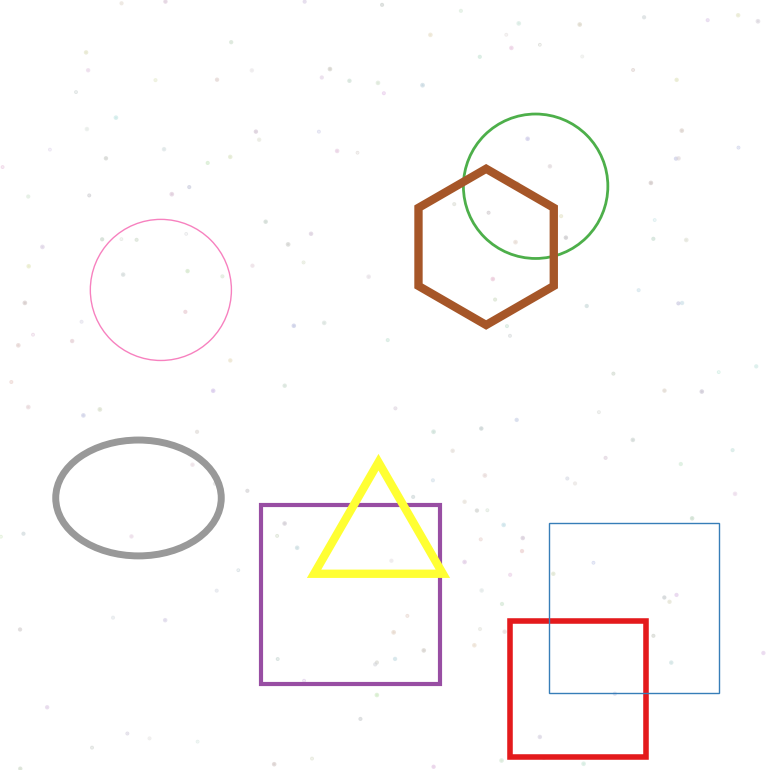[{"shape": "square", "thickness": 2, "radius": 0.44, "center": [0.75, 0.105]}, {"shape": "square", "thickness": 0.5, "radius": 0.55, "center": [0.823, 0.21]}, {"shape": "circle", "thickness": 1, "radius": 0.47, "center": [0.696, 0.758]}, {"shape": "square", "thickness": 1.5, "radius": 0.58, "center": [0.455, 0.228]}, {"shape": "triangle", "thickness": 3, "radius": 0.48, "center": [0.492, 0.303]}, {"shape": "hexagon", "thickness": 3, "radius": 0.51, "center": [0.631, 0.679]}, {"shape": "circle", "thickness": 0.5, "radius": 0.46, "center": [0.209, 0.623]}, {"shape": "oval", "thickness": 2.5, "radius": 0.54, "center": [0.18, 0.353]}]